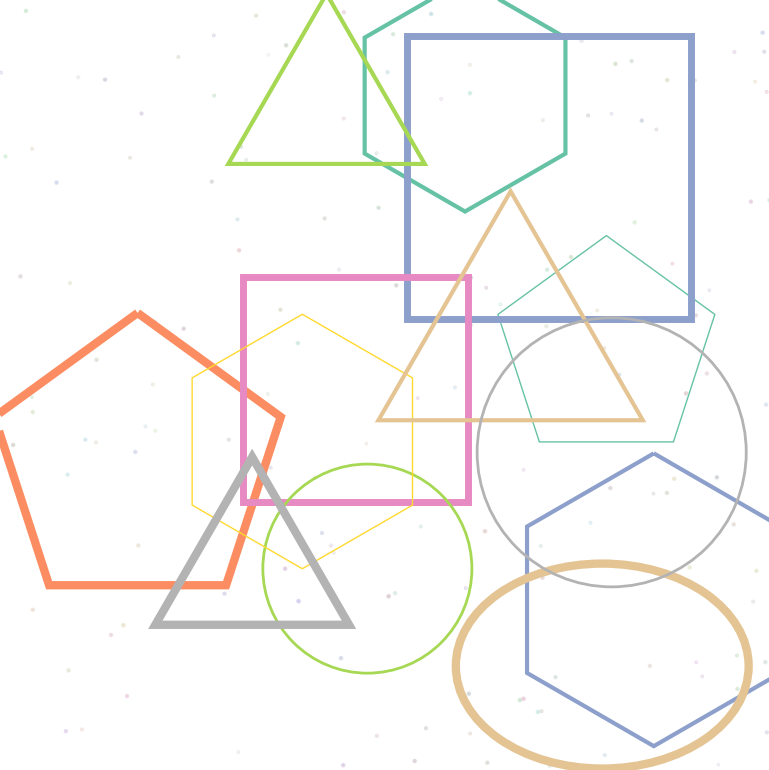[{"shape": "pentagon", "thickness": 0.5, "radius": 0.74, "center": [0.788, 0.546]}, {"shape": "hexagon", "thickness": 1.5, "radius": 0.75, "center": [0.604, 0.876]}, {"shape": "pentagon", "thickness": 3, "radius": 0.98, "center": [0.179, 0.398]}, {"shape": "square", "thickness": 2.5, "radius": 0.92, "center": [0.713, 0.769]}, {"shape": "hexagon", "thickness": 1.5, "radius": 0.95, "center": [0.849, 0.221]}, {"shape": "square", "thickness": 2.5, "radius": 0.73, "center": [0.462, 0.494]}, {"shape": "triangle", "thickness": 1.5, "radius": 0.74, "center": [0.424, 0.861]}, {"shape": "circle", "thickness": 1, "radius": 0.68, "center": [0.477, 0.262]}, {"shape": "hexagon", "thickness": 0.5, "radius": 0.83, "center": [0.393, 0.427]}, {"shape": "oval", "thickness": 3, "radius": 0.95, "center": [0.782, 0.135]}, {"shape": "triangle", "thickness": 1.5, "radius": 0.99, "center": [0.663, 0.553]}, {"shape": "triangle", "thickness": 3, "radius": 0.73, "center": [0.328, 0.261]}, {"shape": "circle", "thickness": 1, "radius": 0.87, "center": [0.794, 0.413]}]